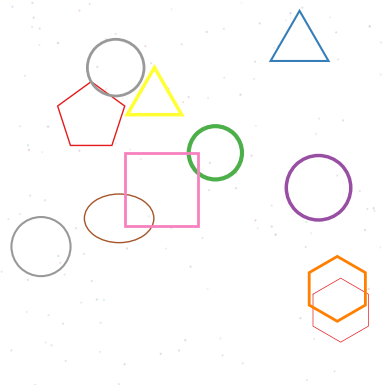[{"shape": "pentagon", "thickness": 1, "radius": 0.46, "center": [0.237, 0.696]}, {"shape": "hexagon", "thickness": 0.5, "radius": 0.42, "center": [0.885, 0.194]}, {"shape": "triangle", "thickness": 1.5, "radius": 0.43, "center": [0.778, 0.885]}, {"shape": "circle", "thickness": 3, "radius": 0.35, "center": [0.559, 0.603]}, {"shape": "circle", "thickness": 2.5, "radius": 0.42, "center": [0.827, 0.512]}, {"shape": "hexagon", "thickness": 2, "radius": 0.42, "center": [0.876, 0.25]}, {"shape": "triangle", "thickness": 2.5, "radius": 0.41, "center": [0.401, 0.743]}, {"shape": "oval", "thickness": 1, "radius": 0.45, "center": [0.309, 0.433]}, {"shape": "square", "thickness": 2, "radius": 0.48, "center": [0.419, 0.507]}, {"shape": "circle", "thickness": 2, "radius": 0.37, "center": [0.301, 0.824]}, {"shape": "circle", "thickness": 1.5, "radius": 0.38, "center": [0.106, 0.36]}]